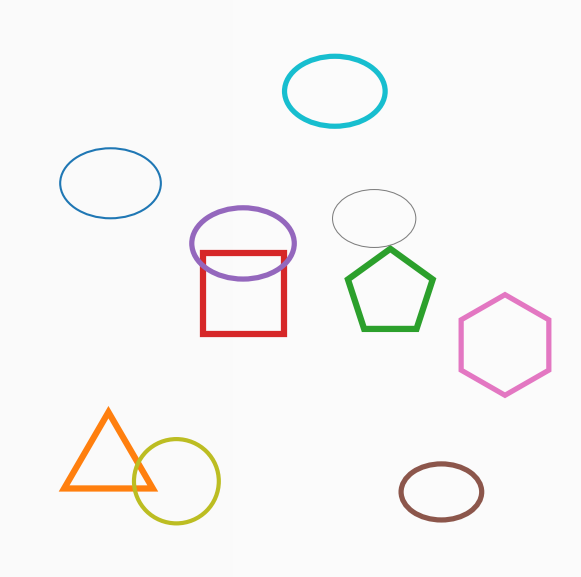[{"shape": "oval", "thickness": 1, "radius": 0.43, "center": [0.19, 0.682]}, {"shape": "triangle", "thickness": 3, "radius": 0.44, "center": [0.187, 0.197]}, {"shape": "pentagon", "thickness": 3, "radius": 0.38, "center": [0.672, 0.492]}, {"shape": "square", "thickness": 3, "radius": 0.35, "center": [0.418, 0.492]}, {"shape": "oval", "thickness": 2.5, "radius": 0.44, "center": [0.418, 0.578]}, {"shape": "oval", "thickness": 2.5, "radius": 0.35, "center": [0.759, 0.147]}, {"shape": "hexagon", "thickness": 2.5, "radius": 0.44, "center": [0.869, 0.402]}, {"shape": "oval", "thickness": 0.5, "radius": 0.36, "center": [0.644, 0.621]}, {"shape": "circle", "thickness": 2, "radius": 0.36, "center": [0.303, 0.166]}, {"shape": "oval", "thickness": 2.5, "radius": 0.43, "center": [0.576, 0.841]}]